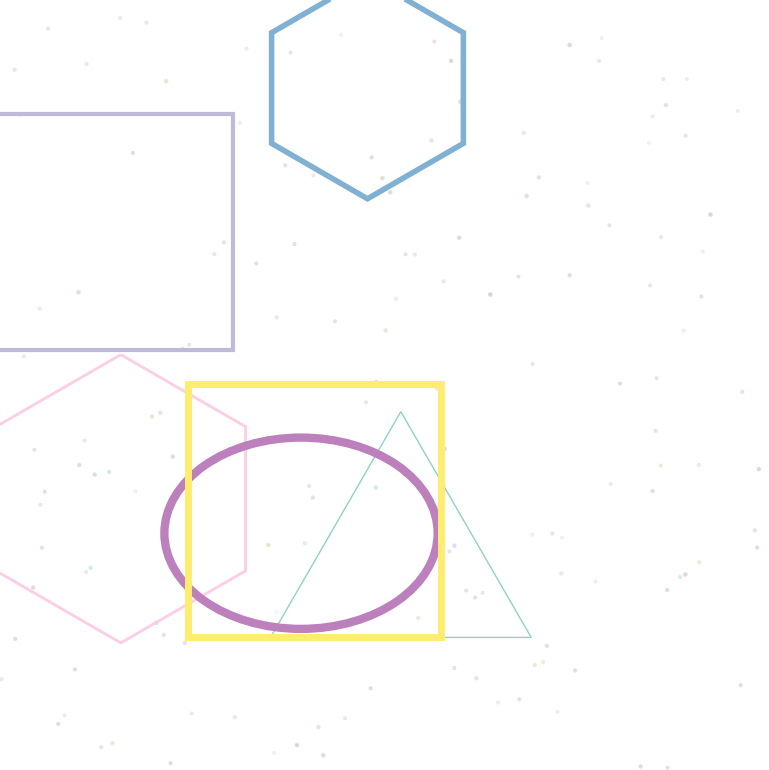[{"shape": "triangle", "thickness": 0.5, "radius": 0.98, "center": [0.521, 0.27]}, {"shape": "square", "thickness": 1.5, "radius": 0.77, "center": [0.149, 0.699]}, {"shape": "hexagon", "thickness": 2, "radius": 0.72, "center": [0.477, 0.886]}, {"shape": "hexagon", "thickness": 1, "radius": 0.94, "center": [0.157, 0.352]}, {"shape": "oval", "thickness": 3, "radius": 0.89, "center": [0.391, 0.307]}, {"shape": "square", "thickness": 2.5, "radius": 0.82, "center": [0.408, 0.337]}]